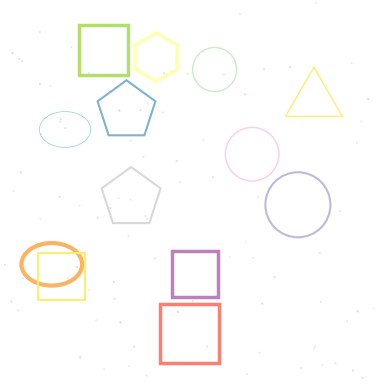[{"shape": "oval", "thickness": 0.5, "radius": 0.33, "center": [0.169, 0.664]}, {"shape": "hexagon", "thickness": 2.5, "radius": 0.31, "center": [0.406, 0.852]}, {"shape": "circle", "thickness": 1.5, "radius": 0.42, "center": [0.774, 0.468]}, {"shape": "square", "thickness": 2.5, "radius": 0.38, "center": [0.493, 0.133]}, {"shape": "pentagon", "thickness": 1.5, "radius": 0.39, "center": [0.329, 0.712]}, {"shape": "oval", "thickness": 3, "radius": 0.39, "center": [0.134, 0.313]}, {"shape": "square", "thickness": 2.5, "radius": 0.32, "center": [0.269, 0.87]}, {"shape": "circle", "thickness": 1, "radius": 0.35, "center": [0.655, 0.599]}, {"shape": "pentagon", "thickness": 1.5, "radius": 0.4, "center": [0.341, 0.486]}, {"shape": "square", "thickness": 2.5, "radius": 0.3, "center": [0.505, 0.287]}, {"shape": "circle", "thickness": 1, "radius": 0.29, "center": [0.557, 0.819]}, {"shape": "square", "thickness": 1.5, "radius": 0.31, "center": [0.161, 0.282]}, {"shape": "triangle", "thickness": 1, "radius": 0.43, "center": [0.815, 0.74]}]